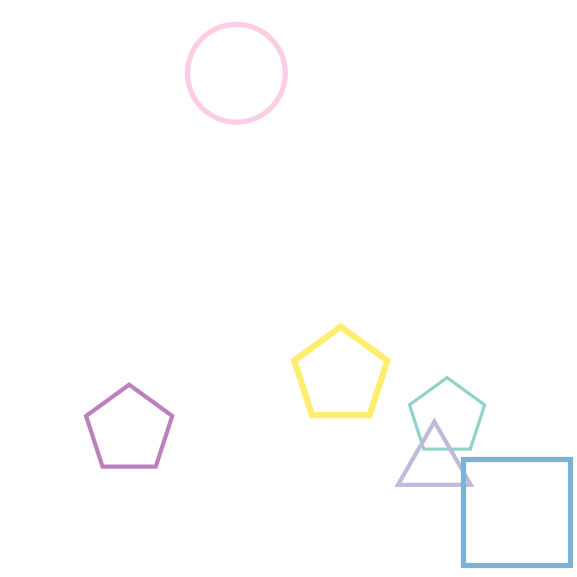[{"shape": "pentagon", "thickness": 1.5, "radius": 0.34, "center": [0.774, 0.277]}, {"shape": "triangle", "thickness": 2, "radius": 0.36, "center": [0.752, 0.196]}, {"shape": "square", "thickness": 2.5, "radius": 0.46, "center": [0.894, 0.112]}, {"shape": "circle", "thickness": 2.5, "radius": 0.42, "center": [0.409, 0.872]}, {"shape": "pentagon", "thickness": 2, "radius": 0.39, "center": [0.224, 0.255]}, {"shape": "pentagon", "thickness": 3, "radius": 0.42, "center": [0.59, 0.349]}]